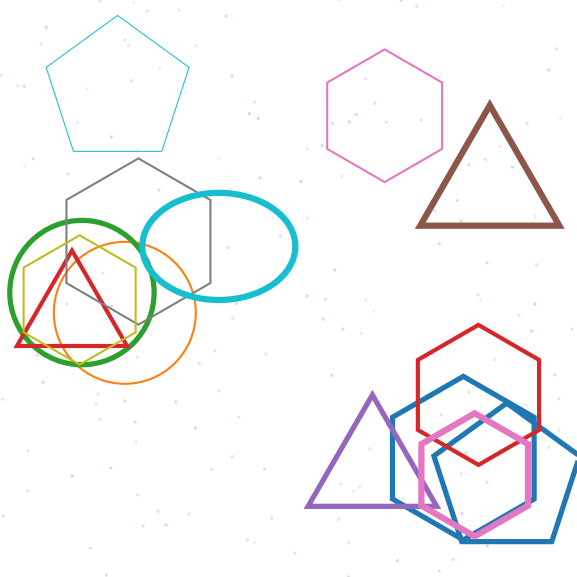[{"shape": "hexagon", "thickness": 2.5, "radius": 0.71, "center": [0.802, 0.206]}, {"shape": "pentagon", "thickness": 2.5, "radius": 0.66, "center": [0.877, 0.169]}, {"shape": "circle", "thickness": 1, "radius": 0.61, "center": [0.216, 0.457]}, {"shape": "circle", "thickness": 2.5, "radius": 0.62, "center": [0.142, 0.493]}, {"shape": "triangle", "thickness": 2, "radius": 0.55, "center": [0.125, 0.455]}, {"shape": "hexagon", "thickness": 2, "radius": 0.61, "center": [0.829, 0.315]}, {"shape": "triangle", "thickness": 2.5, "radius": 0.64, "center": [0.645, 0.187]}, {"shape": "triangle", "thickness": 3, "radius": 0.7, "center": [0.848, 0.678]}, {"shape": "hexagon", "thickness": 3, "radius": 0.53, "center": [0.822, 0.177]}, {"shape": "hexagon", "thickness": 1, "radius": 0.57, "center": [0.666, 0.799]}, {"shape": "hexagon", "thickness": 1, "radius": 0.72, "center": [0.24, 0.581]}, {"shape": "hexagon", "thickness": 1, "radius": 0.56, "center": [0.138, 0.48]}, {"shape": "oval", "thickness": 3, "radius": 0.66, "center": [0.379, 0.572]}, {"shape": "pentagon", "thickness": 0.5, "radius": 0.65, "center": [0.204, 0.842]}]